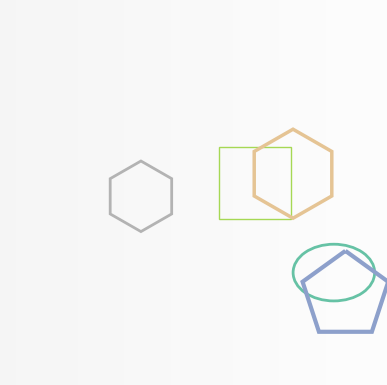[{"shape": "oval", "thickness": 2, "radius": 0.53, "center": [0.862, 0.292]}, {"shape": "pentagon", "thickness": 3, "radius": 0.58, "center": [0.891, 0.232]}, {"shape": "square", "thickness": 1, "radius": 0.46, "center": [0.657, 0.525]}, {"shape": "hexagon", "thickness": 2.5, "radius": 0.58, "center": [0.756, 0.549]}, {"shape": "hexagon", "thickness": 2, "radius": 0.46, "center": [0.364, 0.49]}]